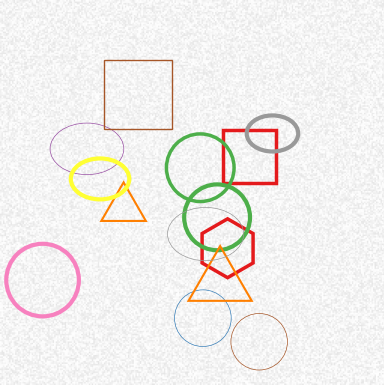[{"shape": "hexagon", "thickness": 2.5, "radius": 0.38, "center": [0.591, 0.355]}, {"shape": "square", "thickness": 2.5, "radius": 0.34, "center": [0.649, 0.594]}, {"shape": "circle", "thickness": 0.5, "radius": 0.37, "center": [0.527, 0.174]}, {"shape": "circle", "thickness": 2.5, "radius": 0.44, "center": [0.52, 0.564]}, {"shape": "circle", "thickness": 3, "radius": 0.43, "center": [0.564, 0.436]}, {"shape": "oval", "thickness": 0.5, "radius": 0.48, "center": [0.226, 0.613]}, {"shape": "triangle", "thickness": 1.5, "radius": 0.47, "center": [0.572, 0.266]}, {"shape": "triangle", "thickness": 1.5, "radius": 0.33, "center": [0.321, 0.46]}, {"shape": "oval", "thickness": 3, "radius": 0.38, "center": [0.26, 0.535]}, {"shape": "circle", "thickness": 0.5, "radius": 0.37, "center": [0.673, 0.112]}, {"shape": "square", "thickness": 1, "radius": 0.45, "center": [0.358, 0.755]}, {"shape": "circle", "thickness": 3, "radius": 0.47, "center": [0.111, 0.273]}, {"shape": "oval", "thickness": 0.5, "radius": 0.49, "center": [0.534, 0.392]}, {"shape": "oval", "thickness": 3, "radius": 0.33, "center": [0.708, 0.653]}]